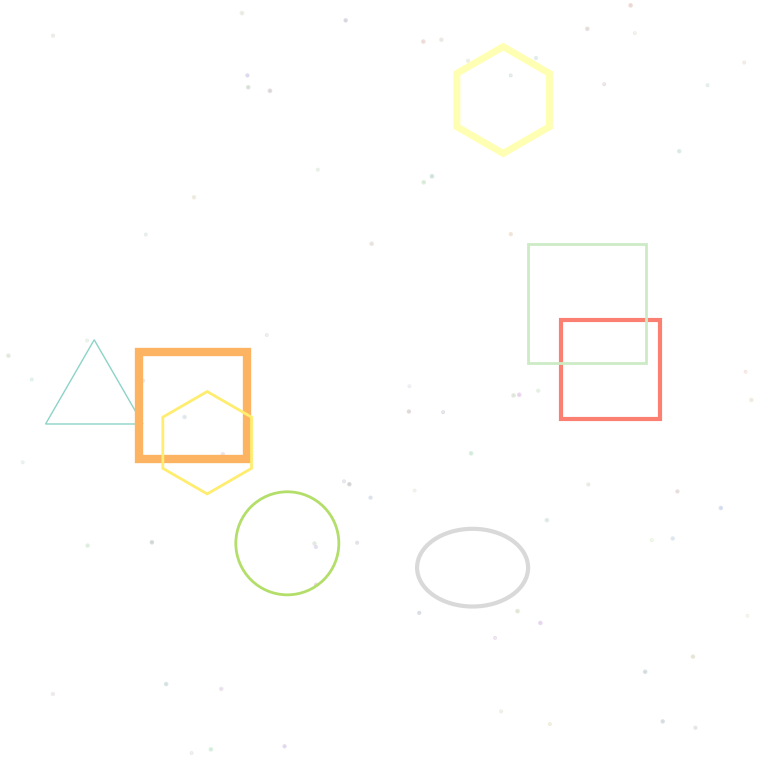[{"shape": "triangle", "thickness": 0.5, "radius": 0.36, "center": [0.122, 0.486]}, {"shape": "hexagon", "thickness": 2.5, "radius": 0.35, "center": [0.653, 0.87]}, {"shape": "square", "thickness": 1.5, "radius": 0.32, "center": [0.793, 0.52]}, {"shape": "square", "thickness": 3, "radius": 0.35, "center": [0.251, 0.474]}, {"shape": "circle", "thickness": 1, "radius": 0.33, "center": [0.373, 0.294]}, {"shape": "oval", "thickness": 1.5, "radius": 0.36, "center": [0.614, 0.263]}, {"shape": "square", "thickness": 1, "radius": 0.38, "center": [0.762, 0.606]}, {"shape": "hexagon", "thickness": 1, "radius": 0.33, "center": [0.269, 0.425]}]